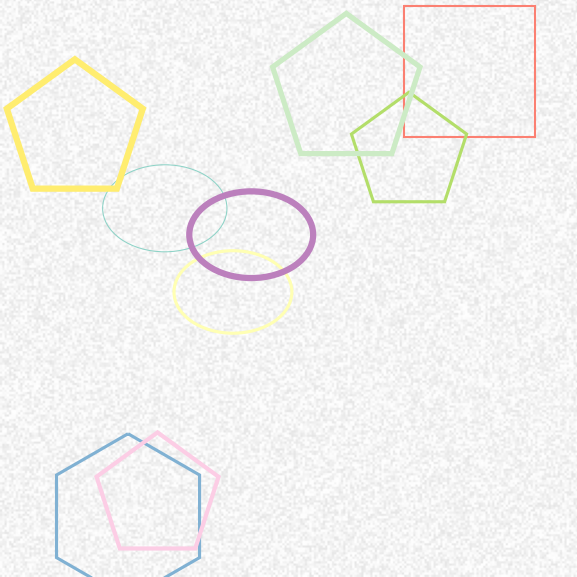[{"shape": "oval", "thickness": 0.5, "radius": 0.54, "center": [0.285, 0.638]}, {"shape": "oval", "thickness": 1.5, "radius": 0.51, "center": [0.403, 0.494]}, {"shape": "square", "thickness": 1, "radius": 0.57, "center": [0.813, 0.875]}, {"shape": "hexagon", "thickness": 1.5, "radius": 0.71, "center": [0.222, 0.105]}, {"shape": "pentagon", "thickness": 1.5, "radius": 0.52, "center": [0.708, 0.735]}, {"shape": "pentagon", "thickness": 2, "radius": 0.56, "center": [0.273, 0.139]}, {"shape": "oval", "thickness": 3, "radius": 0.54, "center": [0.435, 0.593]}, {"shape": "pentagon", "thickness": 2.5, "radius": 0.67, "center": [0.6, 0.842]}, {"shape": "pentagon", "thickness": 3, "radius": 0.62, "center": [0.13, 0.773]}]